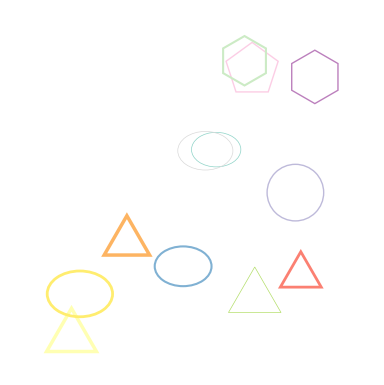[{"shape": "oval", "thickness": 0.5, "radius": 0.32, "center": [0.561, 0.611]}, {"shape": "triangle", "thickness": 2.5, "radius": 0.37, "center": [0.186, 0.124]}, {"shape": "circle", "thickness": 1, "radius": 0.37, "center": [0.767, 0.5]}, {"shape": "triangle", "thickness": 2, "radius": 0.31, "center": [0.781, 0.285]}, {"shape": "oval", "thickness": 1.5, "radius": 0.37, "center": [0.476, 0.308]}, {"shape": "triangle", "thickness": 2.5, "radius": 0.34, "center": [0.33, 0.372]}, {"shape": "triangle", "thickness": 0.5, "radius": 0.39, "center": [0.662, 0.228]}, {"shape": "pentagon", "thickness": 1, "radius": 0.36, "center": [0.655, 0.819]}, {"shape": "oval", "thickness": 0.5, "radius": 0.36, "center": [0.533, 0.608]}, {"shape": "hexagon", "thickness": 1, "radius": 0.35, "center": [0.818, 0.8]}, {"shape": "hexagon", "thickness": 1.5, "radius": 0.32, "center": [0.635, 0.842]}, {"shape": "oval", "thickness": 2, "radius": 0.42, "center": [0.207, 0.237]}]